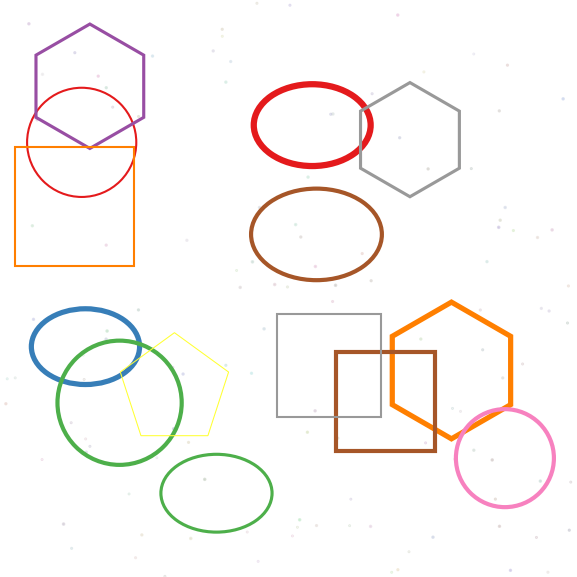[{"shape": "circle", "thickness": 1, "radius": 0.47, "center": [0.141, 0.753]}, {"shape": "oval", "thickness": 3, "radius": 0.51, "center": [0.541, 0.782]}, {"shape": "oval", "thickness": 2.5, "radius": 0.47, "center": [0.148, 0.399]}, {"shape": "oval", "thickness": 1.5, "radius": 0.48, "center": [0.375, 0.145]}, {"shape": "circle", "thickness": 2, "radius": 0.54, "center": [0.207, 0.302]}, {"shape": "hexagon", "thickness": 1.5, "radius": 0.54, "center": [0.156, 0.85]}, {"shape": "square", "thickness": 1, "radius": 0.52, "center": [0.13, 0.641]}, {"shape": "hexagon", "thickness": 2.5, "radius": 0.59, "center": [0.782, 0.358]}, {"shape": "pentagon", "thickness": 0.5, "radius": 0.49, "center": [0.302, 0.324]}, {"shape": "oval", "thickness": 2, "radius": 0.57, "center": [0.548, 0.593]}, {"shape": "square", "thickness": 2, "radius": 0.43, "center": [0.667, 0.303]}, {"shape": "circle", "thickness": 2, "radius": 0.42, "center": [0.874, 0.206]}, {"shape": "square", "thickness": 1, "radius": 0.45, "center": [0.57, 0.366]}, {"shape": "hexagon", "thickness": 1.5, "radius": 0.49, "center": [0.71, 0.757]}]